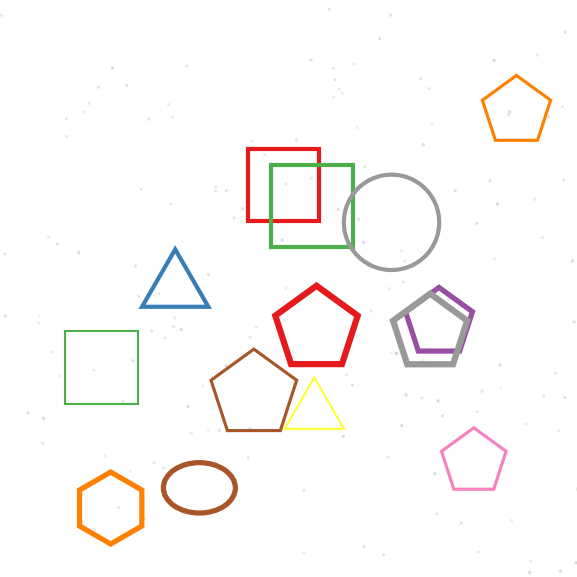[{"shape": "square", "thickness": 2, "radius": 0.31, "center": [0.491, 0.678]}, {"shape": "pentagon", "thickness": 3, "radius": 0.38, "center": [0.548, 0.429]}, {"shape": "triangle", "thickness": 2, "radius": 0.33, "center": [0.303, 0.501]}, {"shape": "square", "thickness": 2, "radius": 0.36, "center": [0.541, 0.643]}, {"shape": "square", "thickness": 1, "radius": 0.32, "center": [0.175, 0.363]}, {"shape": "pentagon", "thickness": 2.5, "radius": 0.3, "center": [0.76, 0.441]}, {"shape": "pentagon", "thickness": 1.5, "radius": 0.31, "center": [0.894, 0.806]}, {"shape": "hexagon", "thickness": 2.5, "radius": 0.31, "center": [0.192, 0.119]}, {"shape": "triangle", "thickness": 1, "radius": 0.3, "center": [0.544, 0.286]}, {"shape": "pentagon", "thickness": 1.5, "radius": 0.39, "center": [0.44, 0.317]}, {"shape": "oval", "thickness": 2.5, "radius": 0.31, "center": [0.345, 0.154]}, {"shape": "pentagon", "thickness": 1.5, "radius": 0.29, "center": [0.82, 0.2]}, {"shape": "circle", "thickness": 2, "radius": 0.41, "center": [0.678, 0.614]}, {"shape": "pentagon", "thickness": 3, "radius": 0.34, "center": [0.745, 0.423]}]